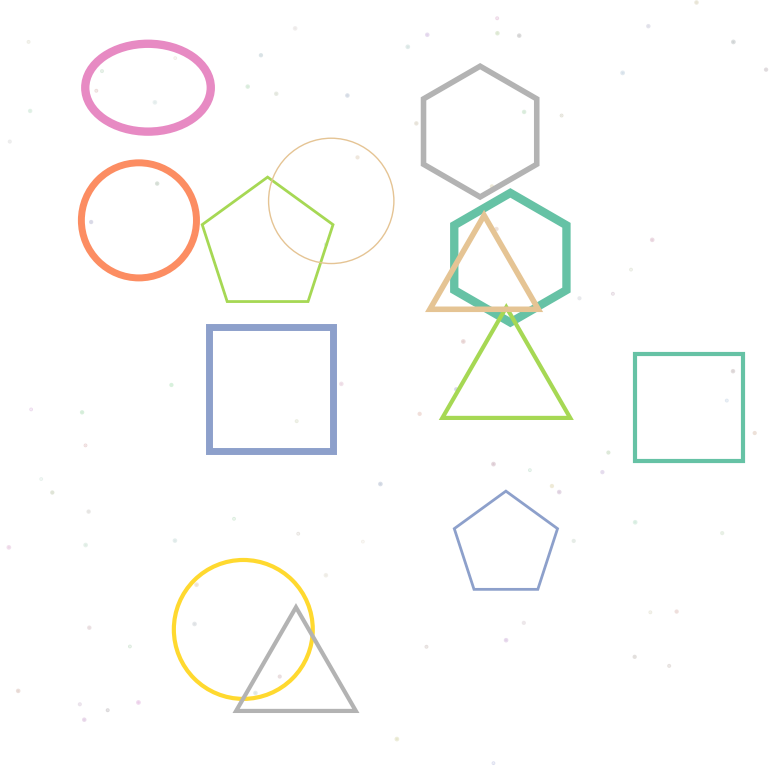[{"shape": "square", "thickness": 1.5, "radius": 0.35, "center": [0.895, 0.471]}, {"shape": "hexagon", "thickness": 3, "radius": 0.42, "center": [0.663, 0.665]}, {"shape": "circle", "thickness": 2.5, "radius": 0.37, "center": [0.18, 0.714]}, {"shape": "pentagon", "thickness": 1, "radius": 0.35, "center": [0.657, 0.292]}, {"shape": "square", "thickness": 2.5, "radius": 0.4, "center": [0.352, 0.495]}, {"shape": "oval", "thickness": 3, "radius": 0.41, "center": [0.192, 0.886]}, {"shape": "triangle", "thickness": 1.5, "radius": 0.48, "center": [0.658, 0.505]}, {"shape": "pentagon", "thickness": 1, "radius": 0.45, "center": [0.348, 0.681]}, {"shape": "circle", "thickness": 1.5, "radius": 0.45, "center": [0.316, 0.183]}, {"shape": "circle", "thickness": 0.5, "radius": 0.41, "center": [0.43, 0.739]}, {"shape": "triangle", "thickness": 2, "radius": 0.41, "center": [0.629, 0.639]}, {"shape": "triangle", "thickness": 1.5, "radius": 0.45, "center": [0.384, 0.122]}, {"shape": "hexagon", "thickness": 2, "radius": 0.42, "center": [0.624, 0.829]}]